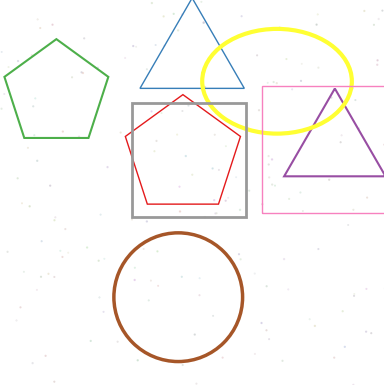[{"shape": "pentagon", "thickness": 1, "radius": 0.79, "center": [0.475, 0.597]}, {"shape": "triangle", "thickness": 1, "radius": 0.78, "center": [0.499, 0.849]}, {"shape": "pentagon", "thickness": 1.5, "radius": 0.71, "center": [0.146, 0.756]}, {"shape": "triangle", "thickness": 1.5, "radius": 0.76, "center": [0.87, 0.618]}, {"shape": "oval", "thickness": 3, "radius": 0.97, "center": [0.72, 0.789]}, {"shape": "circle", "thickness": 2.5, "radius": 0.84, "center": [0.463, 0.228]}, {"shape": "square", "thickness": 1, "radius": 0.82, "center": [0.846, 0.612]}, {"shape": "square", "thickness": 2, "radius": 0.74, "center": [0.49, 0.584]}]